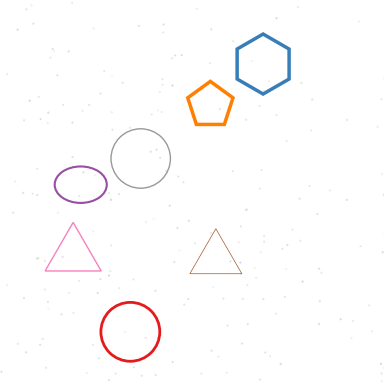[{"shape": "circle", "thickness": 2, "radius": 0.38, "center": [0.339, 0.138]}, {"shape": "hexagon", "thickness": 2.5, "radius": 0.39, "center": [0.683, 0.834]}, {"shape": "oval", "thickness": 1.5, "radius": 0.34, "center": [0.21, 0.52]}, {"shape": "pentagon", "thickness": 2.5, "radius": 0.31, "center": [0.546, 0.727]}, {"shape": "triangle", "thickness": 0.5, "radius": 0.39, "center": [0.561, 0.328]}, {"shape": "triangle", "thickness": 1, "radius": 0.42, "center": [0.19, 0.338]}, {"shape": "circle", "thickness": 1, "radius": 0.39, "center": [0.366, 0.588]}]